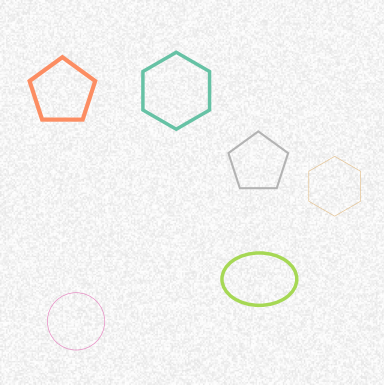[{"shape": "hexagon", "thickness": 2.5, "radius": 0.5, "center": [0.458, 0.764]}, {"shape": "pentagon", "thickness": 3, "radius": 0.45, "center": [0.162, 0.762]}, {"shape": "circle", "thickness": 0.5, "radius": 0.37, "center": [0.198, 0.165]}, {"shape": "oval", "thickness": 2.5, "radius": 0.49, "center": [0.674, 0.275]}, {"shape": "hexagon", "thickness": 0.5, "radius": 0.39, "center": [0.869, 0.516]}, {"shape": "pentagon", "thickness": 1.5, "radius": 0.41, "center": [0.671, 0.577]}]